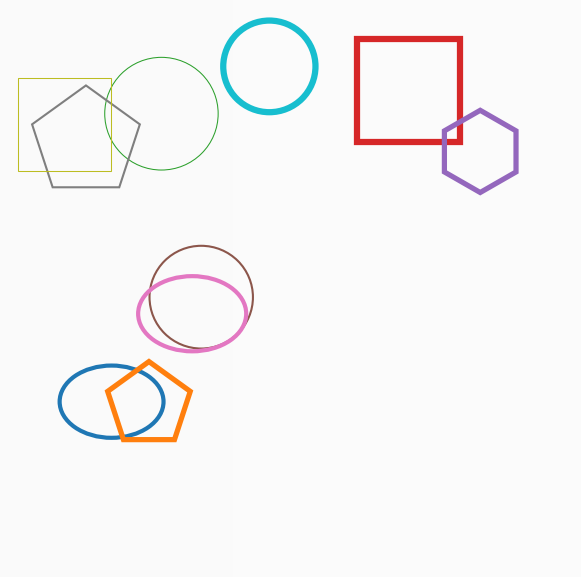[{"shape": "oval", "thickness": 2, "radius": 0.45, "center": [0.192, 0.304]}, {"shape": "pentagon", "thickness": 2.5, "radius": 0.37, "center": [0.256, 0.298]}, {"shape": "circle", "thickness": 0.5, "radius": 0.49, "center": [0.278, 0.802]}, {"shape": "square", "thickness": 3, "radius": 0.45, "center": [0.703, 0.842]}, {"shape": "hexagon", "thickness": 2.5, "radius": 0.36, "center": [0.826, 0.737]}, {"shape": "circle", "thickness": 1, "radius": 0.44, "center": [0.346, 0.485]}, {"shape": "oval", "thickness": 2, "radius": 0.46, "center": [0.331, 0.456]}, {"shape": "pentagon", "thickness": 1, "radius": 0.49, "center": [0.148, 0.754]}, {"shape": "square", "thickness": 0.5, "radius": 0.4, "center": [0.111, 0.783]}, {"shape": "circle", "thickness": 3, "radius": 0.4, "center": [0.463, 0.884]}]